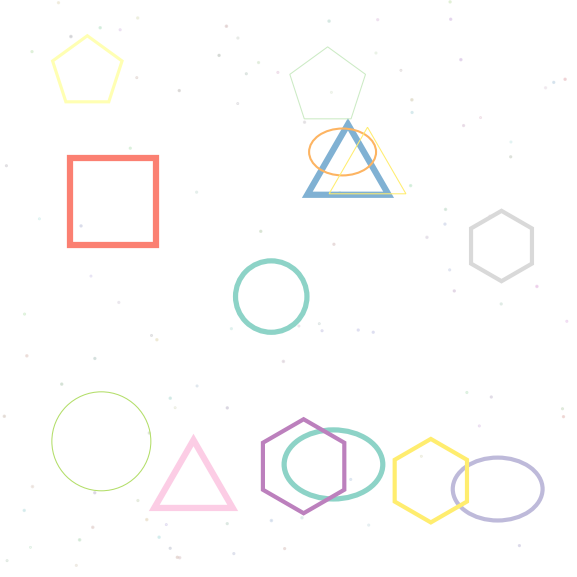[{"shape": "oval", "thickness": 2.5, "radius": 0.43, "center": [0.577, 0.195]}, {"shape": "circle", "thickness": 2.5, "radius": 0.31, "center": [0.47, 0.486]}, {"shape": "pentagon", "thickness": 1.5, "radius": 0.32, "center": [0.151, 0.874]}, {"shape": "oval", "thickness": 2, "radius": 0.39, "center": [0.862, 0.152]}, {"shape": "square", "thickness": 3, "radius": 0.37, "center": [0.196, 0.65]}, {"shape": "triangle", "thickness": 3, "radius": 0.41, "center": [0.603, 0.703]}, {"shape": "oval", "thickness": 1, "radius": 0.29, "center": [0.593, 0.736]}, {"shape": "circle", "thickness": 0.5, "radius": 0.43, "center": [0.175, 0.235]}, {"shape": "triangle", "thickness": 3, "radius": 0.39, "center": [0.335, 0.159]}, {"shape": "hexagon", "thickness": 2, "radius": 0.3, "center": [0.868, 0.573]}, {"shape": "hexagon", "thickness": 2, "radius": 0.41, "center": [0.526, 0.192]}, {"shape": "pentagon", "thickness": 0.5, "radius": 0.34, "center": [0.567, 0.849]}, {"shape": "triangle", "thickness": 0.5, "radius": 0.38, "center": [0.636, 0.702]}, {"shape": "hexagon", "thickness": 2, "radius": 0.36, "center": [0.746, 0.167]}]